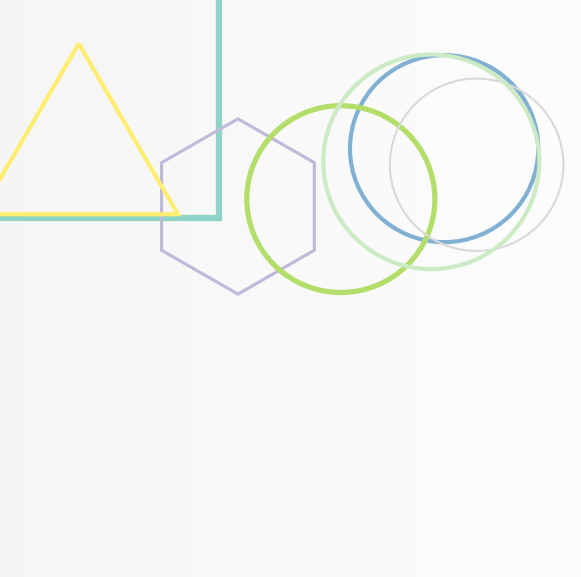[{"shape": "square", "thickness": 3, "radius": 0.98, "center": [0.18, 0.818]}, {"shape": "hexagon", "thickness": 1.5, "radius": 0.76, "center": [0.409, 0.642]}, {"shape": "circle", "thickness": 2, "radius": 0.81, "center": [0.764, 0.742]}, {"shape": "circle", "thickness": 2.5, "radius": 0.81, "center": [0.586, 0.654]}, {"shape": "circle", "thickness": 1, "radius": 0.75, "center": [0.82, 0.714]}, {"shape": "circle", "thickness": 2, "radius": 0.93, "center": [0.742, 0.719]}, {"shape": "triangle", "thickness": 2, "radius": 0.98, "center": [0.135, 0.727]}]